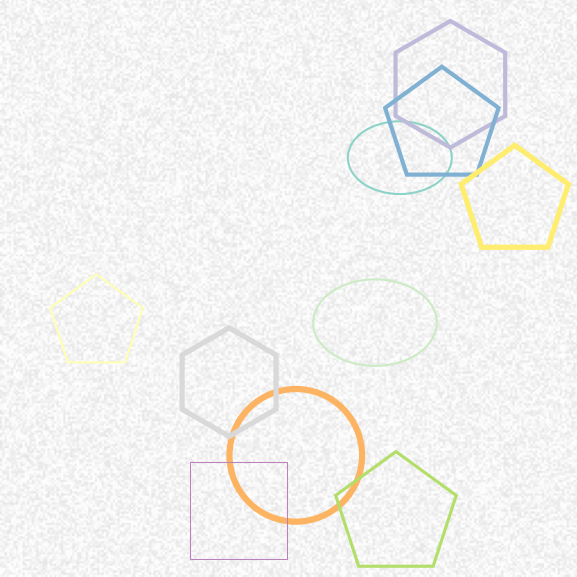[{"shape": "oval", "thickness": 1, "radius": 0.45, "center": [0.692, 0.726]}, {"shape": "pentagon", "thickness": 1, "radius": 0.42, "center": [0.167, 0.44]}, {"shape": "hexagon", "thickness": 2, "radius": 0.55, "center": [0.78, 0.853]}, {"shape": "pentagon", "thickness": 2, "radius": 0.52, "center": [0.765, 0.78]}, {"shape": "circle", "thickness": 3, "radius": 0.57, "center": [0.512, 0.211]}, {"shape": "pentagon", "thickness": 1.5, "radius": 0.55, "center": [0.686, 0.107]}, {"shape": "hexagon", "thickness": 2.5, "radius": 0.47, "center": [0.397, 0.337]}, {"shape": "square", "thickness": 0.5, "radius": 0.42, "center": [0.413, 0.116]}, {"shape": "oval", "thickness": 1, "radius": 0.53, "center": [0.649, 0.44]}, {"shape": "pentagon", "thickness": 2.5, "radius": 0.49, "center": [0.891, 0.65]}]